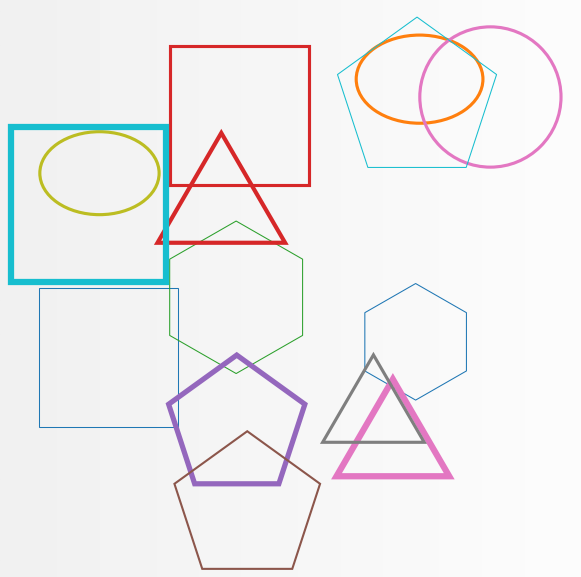[{"shape": "hexagon", "thickness": 0.5, "radius": 0.5, "center": [0.715, 0.407]}, {"shape": "square", "thickness": 0.5, "radius": 0.6, "center": [0.187, 0.38]}, {"shape": "oval", "thickness": 1.5, "radius": 0.55, "center": [0.722, 0.862]}, {"shape": "hexagon", "thickness": 0.5, "radius": 0.66, "center": [0.406, 0.484]}, {"shape": "square", "thickness": 1.5, "radius": 0.6, "center": [0.412, 0.799]}, {"shape": "triangle", "thickness": 2, "radius": 0.63, "center": [0.381, 0.642]}, {"shape": "pentagon", "thickness": 2.5, "radius": 0.62, "center": [0.407, 0.261]}, {"shape": "pentagon", "thickness": 1, "radius": 0.66, "center": [0.425, 0.121]}, {"shape": "triangle", "thickness": 3, "radius": 0.56, "center": [0.676, 0.23]}, {"shape": "circle", "thickness": 1.5, "radius": 0.61, "center": [0.844, 0.831]}, {"shape": "triangle", "thickness": 1.5, "radius": 0.5, "center": [0.642, 0.284]}, {"shape": "oval", "thickness": 1.5, "radius": 0.51, "center": [0.171, 0.699]}, {"shape": "square", "thickness": 3, "radius": 0.67, "center": [0.152, 0.644]}, {"shape": "pentagon", "thickness": 0.5, "radius": 0.72, "center": [0.717, 0.826]}]